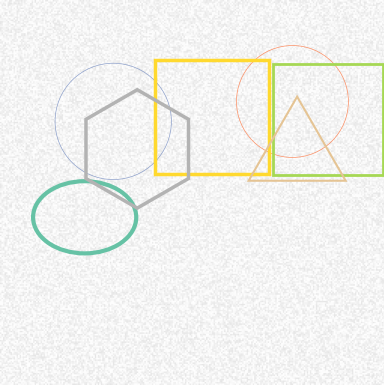[{"shape": "oval", "thickness": 3, "radius": 0.67, "center": [0.22, 0.436]}, {"shape": "circle", "thickness": 0.5, "radius": 0.73, "center": [0.76, 0.736]}, {"shape": "circle", "thickness": 0.5, "radius": 0.76, "center": [0.294, 0.685]}, {"shape": "square", "thickness": 2, "radius": 0.72, "center": [0.852, 0.69]}, {"shape": "square", "thickness": 2.5, "radius": 0.74, "center": [0.551, 0.696]}, {"shape": "triangle", "thickness": 1.5, "radius": 0.73, "center": [0.772, 0.603]}, {"shape": "hexagon", "thickness": 2.5, "radius": 0.77, "center": [0.356, 0.613]}]